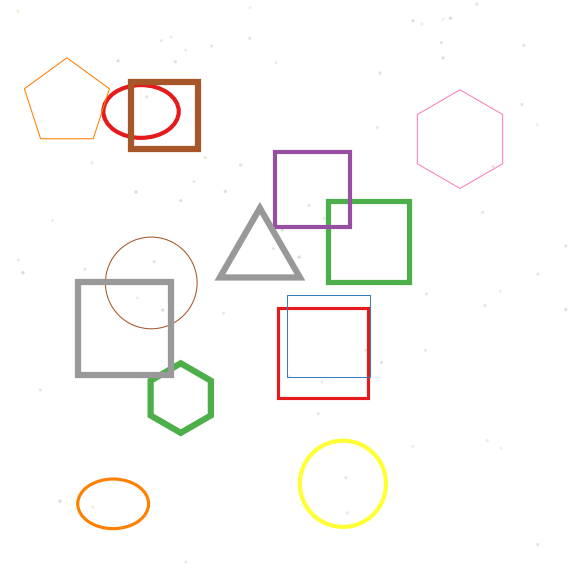[{"shape": "oval", "thickness": 2, "radius": 0.33, "center": [0.244, 0.806]}, {"shape": "square", "thickness": 1.5, "radius": 0.39, "center": [0.56, 0.388]}, {"shape": "square", "thickness": 0.5, "radius": 0.36, "center": [0.568, 0.417]}, {"shape": "hexagon", "thickness": 3, "radius": 0.3, "center": [0.313, 0.31]}, {"shape": "square", "thickness": 2.5, "radius": 0.35, "center": [0.638, 0.581]}, {"shape": "square", "thickness": 2, "radius": 0.33, "center": [0.542, 0.671]}, {"shape": "pentagon", "thickness": 0.5, "radius": 0.39, "center": [0.116, 0.822]}, {"shape": "oval", "thickness": 1.5, "radius": 0.31, "center": [0.196, 0.127]}, {"shape": "circle", "thickness": 2, "radius": 0.37, "center": [0.594, 0.161]}, {"shape": "square", "thickness": 3, "radius": 0.29, "center": [0.285, 0.799]}, {"shape": "circle", "thickness": 0.5, "radius": 0.4, "center": [0.262, 0.509]}, {"shape": "hexagon", "thickness": 0.5, "radius": 0.43, "center": [0.797, 0.758]}, {"shape": "triangle", "thickness": 3, "radius": 0.4, "center": [0.45, 0.559]}, {"shape": "square", "thickness": 3, "radius": 0.4, "center": [0.216, 0.43]}]